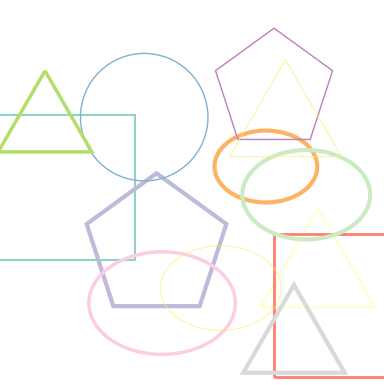[{"shape": "square", "thickness": 1.5, "radius": 0.94, "center": [0.163, 0.513]}, {"shape": "triangle", "thickness": 1, "radius": 0.86, "center": [0.825, 0.287]}, {"shape": "pentagon", "thickness": 3, "radius": 0.95, "center": [0.406, 0.359]}, {"shape": "square", "thickness": 2, "radius": 0.93, "center": [0.897, 0.206]}, {"shape": "circle", "thickness": 1, "radius": 0.83, "center": [0.375, 0.696]}, {"shape": "oval", "thickness": 3, "radius": 0.67, "center": [0.691, 0.568]}, {"shape": "triangle", "thickness": 2.5, "radius": 0.7, "center": [0.117, 0.676]}, {"shape": "oval", "thickness": 2.5, "radius": 0.95, "center": [0.421, 0.213]}, {"shape": "triangle", "thickness": 3, "radius": 0.76, "center": [0.764, 0.108]}, {"shape": "pentagon", "thickness": 1, "radius": 0.8, "center": [0.712, 0.767]}, {"shape": "oval", "thickness": 3, "radius": 0.83, "center": [0.795, 0.494]}, {"shape": "triangle", "thickness": 0.5, "radius": 0.84, "center": [0.742, 0.677]}, {"shape": "oval", "thickness": 0.5, "radius": 0.78, "center": [0.574, 0.252]}]